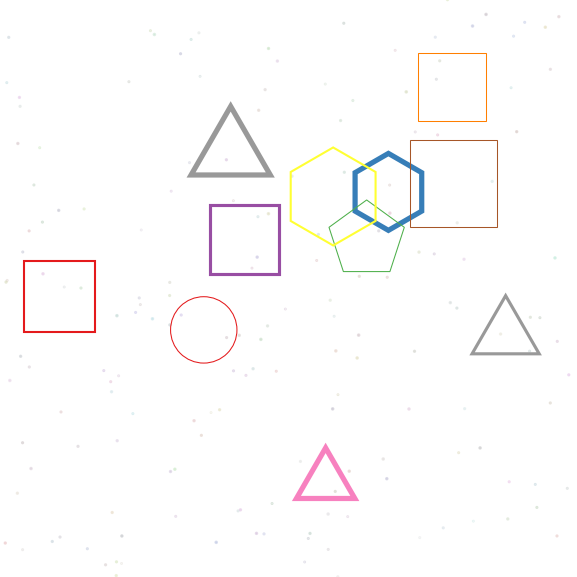[{"shape": "square", "thickness": 1, "radius": 0.31, "center": [0.104, 0.486]}, {"shape": "circle", "thickness": 0.5, "radius": 0.29, "center": [0.353, 0.428]}, {"shape": "hexagon", "thickness": 2.5, "radius": 0.33, "center": [0.673, 0.667]}, {"shape": "pentagon", "thickness": 0.5, "radius": 0.34, "center": [0.635, 0.584]}, {"shape": "square", "thickness": 1.5, "radius": 0.3, "center": [0.424, 0.584]}, {"shape": "square", "thickness": 0.5, "radius": 0.29, "center": [0.783, 0.848]}, {"shape": "hexagon", "thickness": 1, "radius": 0.42, "center": [0.577, 0.659]}, {"shape": "square", "thickness": 0.5, "radius": 0.38, "center": [0.785, 0.681]}, {"shape": "triangle", "thickness": 2.5, "radius": 0.29, "center": [0.564, 0.165]}, {"shape": "triangle", "thickness": 1.5, "radius": 0.34, "center": [0.876, 0.42]}, {"shape": "triangle", "thickness": 2.5, "radius": 0.4, "center": [0.399, 0.736]}]